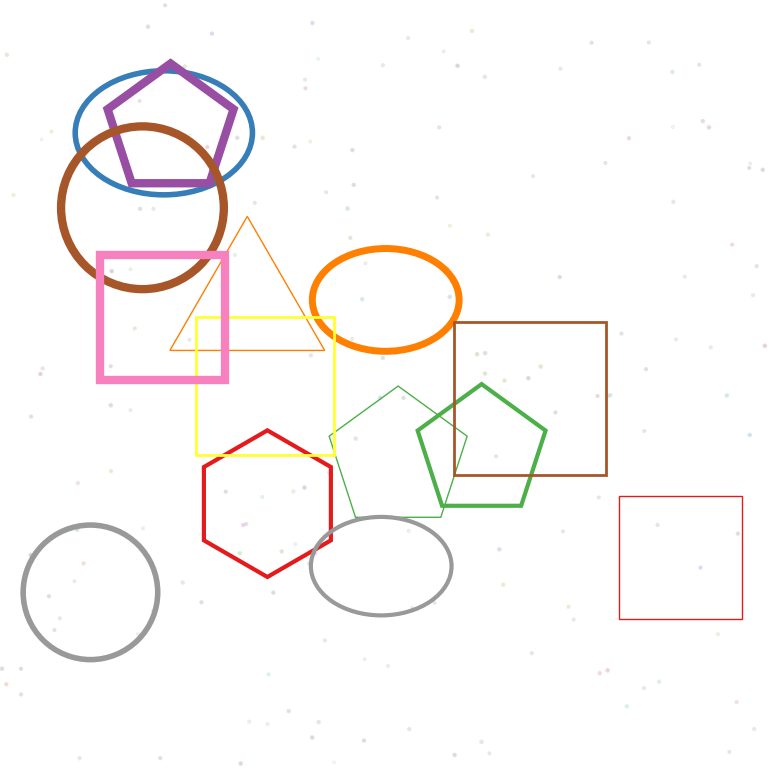[{"shape": "hexagon", "thickness": 1.5, "radius": 0.48, "center": [0.347, 0.346]}, {"shape": "square", "thickness": 0.5, "radius": 0.4, "center": [0.884, 0.276]}, {"shape": "oval", "thickness": 2, "radius": 0.58, "center": [0.213, 0.828]}, {"shape": "pentagon", "thickness": 0.5, "radius": 0.47, "center": [0.517, 0.404]}, {"shape": "pentagon", "thickness": 1.5, "radius": 0.44, "center": [0.625, 0.414]}, {"shape": "pentagon", "thickness": 3, "radius": 0.43, "center": [0.222, 0.832]}, {"shape": "oval", "thickness": 2.5, "radius": 0.48, "center": [0.501, 0.611]}, {"shape": "triangle", "thickness": 0.5, "radius": 0.58, "center": [0.321, 0.603]}, {"shape": "square", "thickness": 1, "radius": 0.45, "center": [0.344, 0.499]}, {"shape": "square", "thickness": 1, "radius": 0.5, "center": [0.688, 0.483]}, {"shape": "circle", "thickness": 3, "radius": 0.53, "center": [0.185, 0.73]}, {"shape": "square", "thickness": 3, "radius": 0.41, "center": [0.211, 0.588]}, {"shape": "oval", "thickness": 1.5, "radius": 0.46, "center": [0.495, 0.265]}, {"shape": "circle", "thickness": 2, "radius": 0.44, "center": [0.117, 0.231]}]